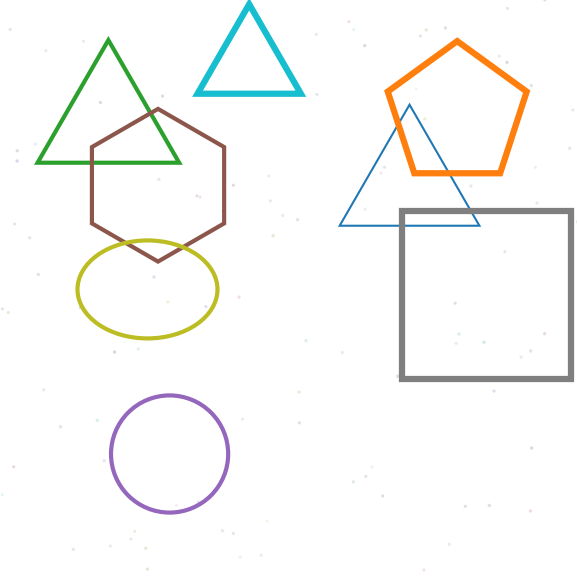[{"shape": "triangle", "thickness": 1, "radius": 0.7, "center": [0.709, 0.678]}, {"shape": "pentagon", "thickness": 3, "radius": 0.63, "center": [0.792, 0.801]}, {"shape": "triangle", "thickness": 2, "radius": 0.71, "center": [0.188, 0.788]}, {"shape": "circle", "thickness": 2, "radius": 0.51, "center": [0.294, 0.213]}, {"shape": "hexagon", "thickness": 2, "radius": 0.66, "center": [0.274, 0.678]}, {"shape": "square", "thickness": 3, "radius": 0.73, "center": [0.842, 0.488]}, {"shape": "oval", "thickness": 2, "radius": 0.61, "center": [0.255, 0.498]}, {"shape": "triangle", "thickness": 3, "radius": 0.52, "center": [0.432, 0.889]}]